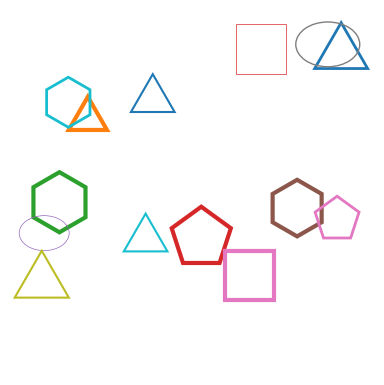[{"shape": "triangle", "thickness": 2, "radius": 0.4, "center": [0.886, 0.862]}, {"shape": "triangle", "thickness": 1.5, "radius": 0.33, "center": [0.397, 0.742]}, {"shape": "triangle", "thickness": 3, "radius": 0.29, "center": [0.228, 0.691]}, {"shape": "hexagon", "thickness": 3, "radius": 0.39, "center": [0.154, 0.475]}, {"shape": "square", "thickness": 0.5, "radius": 0.32, "center": [0.678, 0.872]}, {"shape": "pentagon", "thickness": 3, "radius": 0.4, "center": [0.523, 0.382]}, {"shape": "oval", "thickness": 0.5, "radius": 0.32, "center": [0.115, 0.394]}, {"shape": "hexagon", "thickness": 3, "radius": 0.37, "center": [0.772, 0.459]}, {"shape": "square", "thickness": 3, "radius": 0.32, "center": [0.649, 0.284]}, {"shape": "pentagon", "thickness": 2, "radius": 0.3, "center": [0.876, 0.43]}, {"shape": "oval", "thickness": 1, "radius": 0.42, "center": [0.851, 0.885]}, {"shape": "triangle", "thickness": 1.5, "radius": 0.41, "center": [0.108, 0.268]}, {"shape": "hexagon", "thickness": 2, "radius": 0.33, "center": [0.177, 0.734]}, {"shape": "triangle", "thickness": 1.5, "radius": 0.33, "center": [0.378, 0.38]}]